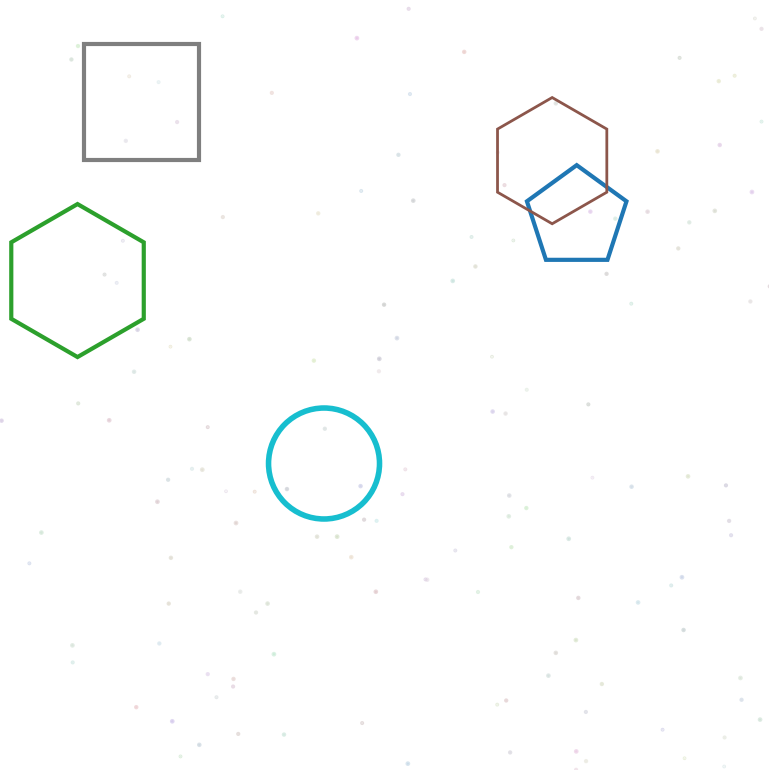[{"shape": "pentagon", "thickness": 1.5, "radius": 0.34, "center": [0.749, 0.718]}, {"shape": "hexagon", "thickness": 1.5, "radius": 0.5, "center": [0.101, 0.636]}, {"shape": "hexagon", "thickness": 1, "radius": 0.41, "center": [0.717, 0.791]}, {"shape": "square", "thickness": 1.5, "radius": 0.37, "center": [0.184, 0.868]}, {"shape": "circle", "thickness": 2, "radius": 0.36, "center": [0.421, 0.398]}]